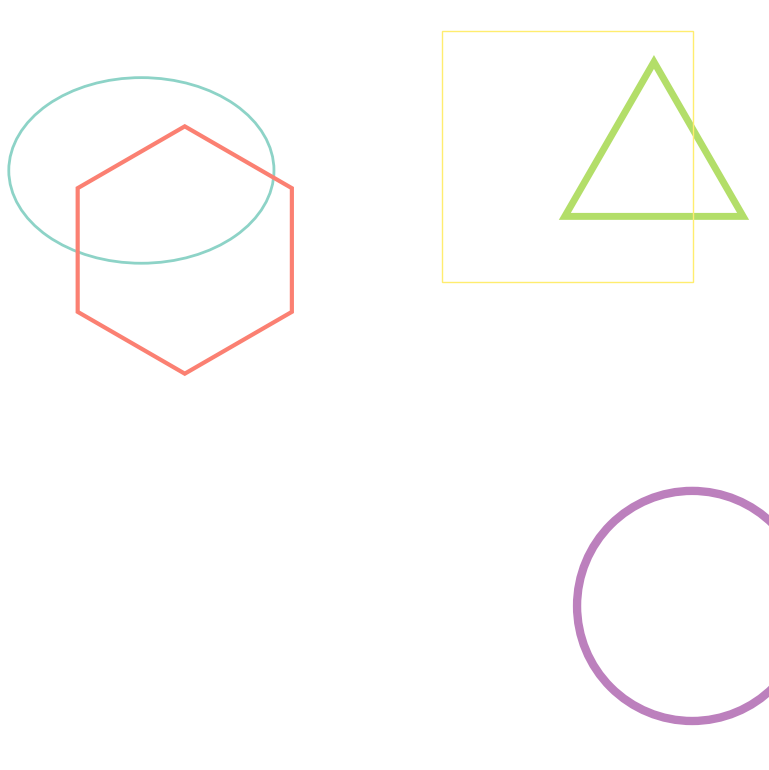[{"shape": "oval", "thickness": 1, "radius": 0.86, "center": [0.184, 0.779]}, {"shape": "hexagon", "thickness": 1.5, "radius": 0.8, "center": [0.24, 0.675]}, {"shape": "triangle", "thickness": 2.5, "radius": 0.67, "center": [0.849, 0.786]}, {"shape": "circle", "thickness": 3, "radius": 0.75, "center": [0.899, 0.213]}, {"shape": "square", "thickness": 0.5, "radius": 0.82, "center": [0.737, 0.796]}]